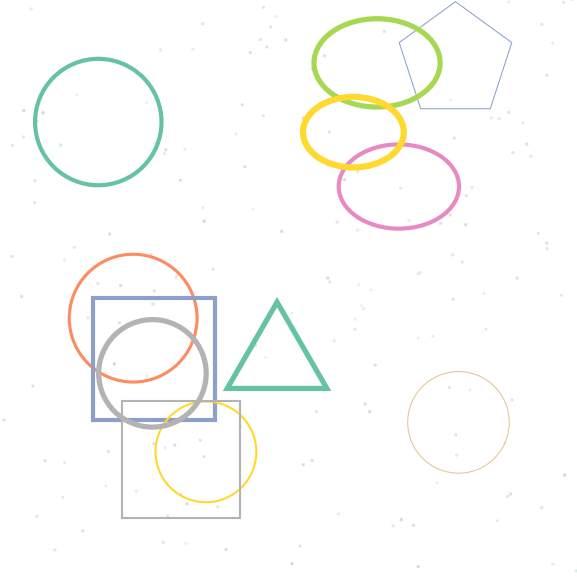[{"shape": "circle", "thickness": 2, "radius": 0.55, "center": [0.17, 0.788]}, {"shape": "triangle", "thickness": 2.5, "radius": 0.5, "center": [0.48, 0.376]}, {"shape": "circle", "thickness": 1.5, "radius": 0.55, "center": [0.231, 0.448]}, {"shape": "square", "thickness": 2, "radius": 0.53, "center": [0.267, 0.378]}, {"shape": "pentagon", "thickness": 0.5, "radius": 0.51, "center": [0.789, 0.894]}, {"shape": "oval", "thickness": 2, "radius": 0.52, "center": [0.691, 0.676]}, {"shape": "oval", "thickness": 2.5, "radius": 0.55, "center": [0.653, 0.89]}, {"shape": "circle", "thickness": 1, "radius": 0.44, "center": [0.357, 0.217]}, {"shape": "oval", "thickness": 3, "radius": 0.44, "center": [0.612, 0.77]}, {"shape": "circle", "thickness": 0.5, "radius": 0.44, "center": [0.794, 0.268]}, {"shape": "circle", "thickness": 2.5, "radius": 0.47, "center": [0.264, 0.353]}, {"shape": "square", "thickness": 1, "radius": 0.51, "center": [0.314, 0.203]}]